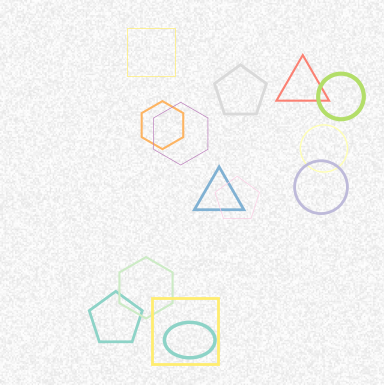[{"shape": "oval", "thickness": 2.5, "radius": 0.33, "center": [0.493, 0.117]}, {"shape": "pentagon", "thickness": 2, "radius": 0.36, "center": [0.301, 0.171]}, {"shape": "circle", "thickness": 1, "radius": 0.31, "center": [0.841, 0.614]}, {"shape": "circle", "thickness": 2, "radius": 0.34, "center": [0.834, 0.514]}, {"shape": "triangle", "thickness": 1.5, "radius": 0.39, "center": [0.786, 0.778]}, {"shape": "triangle", "thickness": 2, "radius": 0.37, "center": [0.569, 0.492]}, {"shape": "hexagon", "thickness": 1.5, "radius": 0.31, "center": [0.422, 0.675]}, {"shape": "circle", "thickness": 3, "radius": 0.3, "center": [0.886, 0.749]}, {"shape": "pentagon", "thickness": 0.5, "radius": 0.3, "center": [0.616, 0.481]}, {"shape": "pentagon", "thickness": 2, "radius": 0.35, "center": [0.625, 0.761]}, {"shape": "hexagon", "thickness": 0.5, "radius": 0.41, "center": [0.469, 0.653]}, {"shape": "hexagon", "thickness": 1.5, "radius": 0.4, "center": [0.379, 0.253]}, {"shape": "square", "thickness": 0.5, "radius": 0.31, "center": [0.392, 0.864]}, {"shape": "square", "thickness": 2, "radius": 0.43, "center": [0.48, 0.141]}]